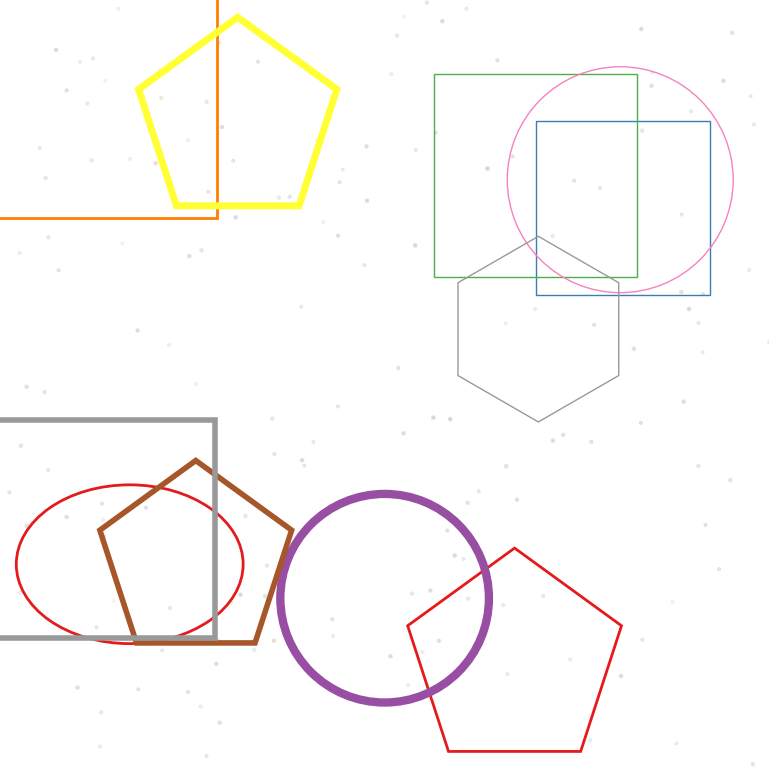[{"shape": "oval", "thickness": 1, "radius": 0.74, "center": [0.168, 0.267]}, {"shape": "pentagon", "thickness": 1, "radius": 0.73, "center": [0.668, 0.142]}, {"shape": "square", "thickness": 0.5, "radius": 0.57, "center": [0.809, 0.73]}, {"shape": "square", "thickness": 0.5, "radius": 0.66, "center": [0.695, 0.772]}, {"shape": "circle", "thickness": 3, "radius": 0.68, "center": [0.5, 0.223]}, {"shape": "square", "thickness": 1, "radius": 0.74, "center": [0.134, 0.865]}, {"shape": "pentagon", "thickness": 2.5, "radius": 0.68, "center": [0.309, 0.842]}, {"shape": "pentagon", "thickness": 2, "radius": 0.65, "center": [0.254, 0.271]}, {"shape": "circle", "thickness": 0.5, "radius": 0.73, "center": [0.805, 0.767]}, {"shape": "hexagon", "thickness": 0.5, "radius": 0.6, "center": [0.699, 0.573]}, {"shape": "square", "thickness": 2, "radius": 0.71, "center": [0.137, 0.313]}]